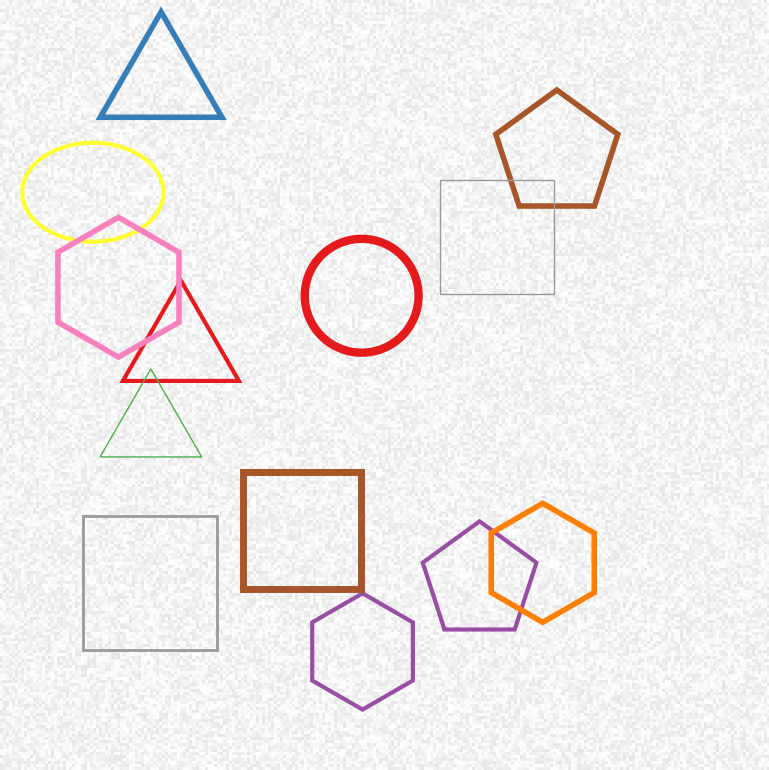[{"shape": "triangle", "thickness": 1.5, "radius": 0.44, "center": [0.235, 0.549]}, {"shape": "circle", "thickness": 3, "radius": 0.37, "center": [0.47, 0.616]}, {"shape": "triangle", "thickness": 2, "radius": 0.46, "center": [0.209, 0.893]}, {"shape": "triangle", "thickness": 0.5, "radius": 0.38, "center": [0.196, 0.445]}, {"shape": "hexagon", "thickness": 1.5, "radius": 0.38, "center": [0.471, 0.154]}, {"shape": "pentagon", "thickness": 1.5, "radius": 0.39, "center": [0.623, 0.245]}, {"shape": "hexagon", "thickness": 2, "radius": 0.39, "center": [0.705, 0.269]}, {"shape": "oval", "thickness": 1.5, "radius": 0.46, "center": [0.121, 0.75]}, {"shape": "square", "thickness": 2.5, "radius": 0.38, "center": [0.392, 0.312]}, {"shape": "pentagon", "thickness": 2, "radius": 0.42, "center": [0.723, 0.8]}, {"shape": "hexagon", "thickness": 2, "radius": 0.45, "center": [0.154, 0.627]}, {"shape": "square", "thickness": 1, "radius": 0.44, "center": [0.195, 0.243]}, {"shape": "square", "thickness": 0.5, "radius": 0.37, "center": [0.645, 0.692]}]